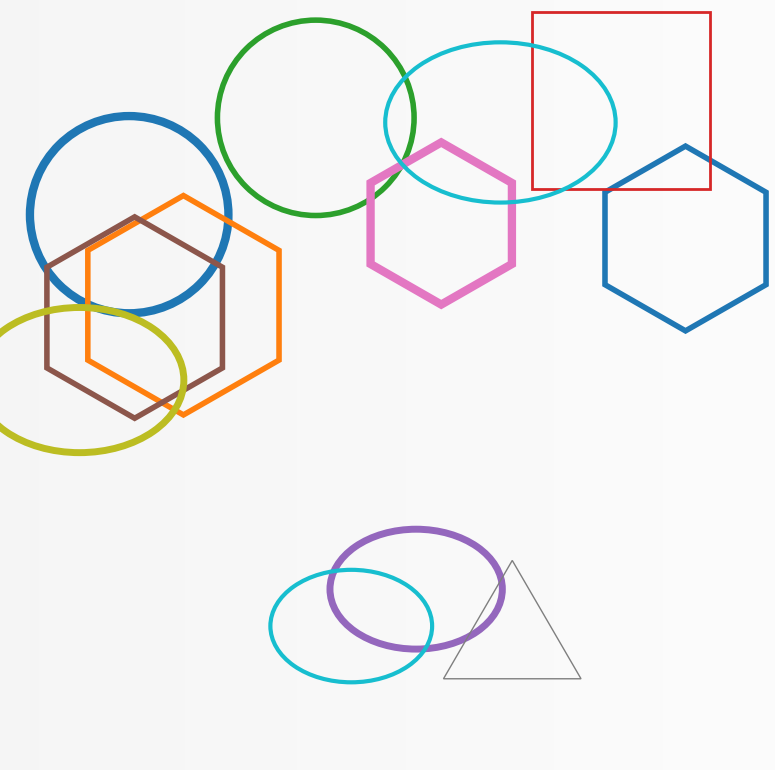[{"shape": "hexagon", "thickness": 2, "radius": 0.6, "center": [0.885, 0.69]}, {"shape": "circle", "thickness": 3, "radius": 0.64, "center": [0.167, 0.721]}, {"shape": "hexagon", "thickness": 2, "radius": 0.71, "center": [0.237, 0.604]}, {"shape": "circle", "thickness": 2, "radius": 0.63, "center": [0.407, 0.847]}, {"shape": "square", "thickness": 1, "radius": 0.57, "center": [0.801, 0.87]}, {"shape": "oval", "thickness": 2.5, "radius": 0.56, "center": [0.537, 0.235]}, {"shape": "hexagon", "thickness": 2, "radius": 0.65, "center": [0.174, 0.588]}, {"shape": "hexagon", "thickness": 3, "radius": 0.53, "center": [0.569, 0.71]}, {"shape": "triangle", "thickness": 0.5, "radius": 0.51, "center": [0.661, 0.17]}, {"shape": "oval", "thickness": 2.5, "radius": 0.67, "center": [0.103, 0.506]}, {"shape": "oval", "thickness": 1.5, "radius": 0.52, "center": [0.453, 0.187]}, {"shape": "oval", "thickness": 1.5, "radius": 0.74, "center": [0.646, 0.841]}]